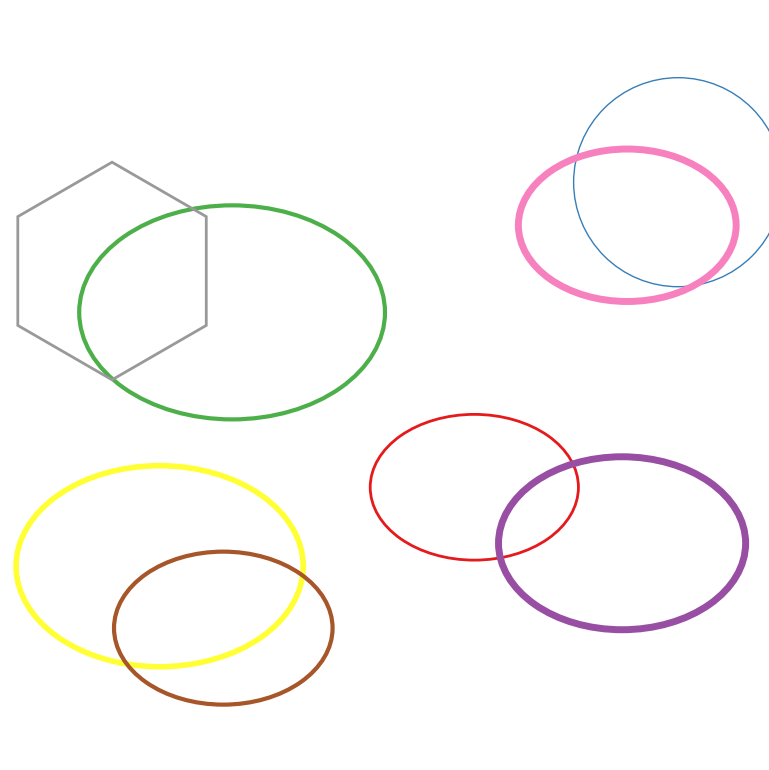[{"shape": "oval", "thickness": 1, "radius": 0.68, "center": [0.616, 0.367]}, {"shape": "circle", "thickness": 0.5, "radius": 0.68, "center": [0.881, 0.763]}, {"shape": "oval", "thickness": 1.5, "radius": 0.99, "center": [0.301, 0.594]}, {"shape": "oval", "thickness": 2.5, "radius": 0.8, "center": [0.808, 0.294]}, {"shape": "oval", "thickness": 2, "radius": 0.93, "center": [0.207, 0.265]}, {"shape": "oval", "thickness": 1.5, "radius": 0.71, "center": [0.29, 0.184]}, {"shape": "oval", "thickness": 2.5, "radius": 0.71, "center": [0.815, 0.707]}, {"shape": "hexagon", "thickness": 1, "radius": 0.71, "center": [0.146, 0.648]}]